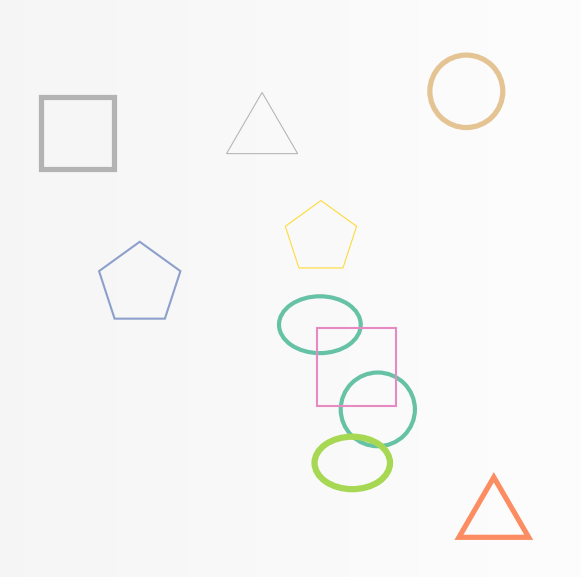[{"shape": "circle", "thickness": 2, "radius": 0.32, "center": [0.65, 0.29]}, {"shape": "oval", "thickness": 2, "radius": 0.35, "center": [0.55, 0.437]}, {"shape": "triangle", "thickness": 2.5, "radius": 0.35, "center": [0.85, 0.103]}, {"shape": "pentagon", "thickness": 1, "radius": 0.37, "center": [0.24, 0.507]}, {"shape": "square", "thickness": 1, "radius": 0.34, "center": [0.612, 0.363]}, {"shape": "oval", "thickness": 3, "radius": 0.32, "center": [0.606, 0.198]}, {"shape": "pentagon", "thickness": 0.5, "radius": 0.32, "center": [0.552, 0.587]}, {"shape": "circle", "thickness": 2.5, "radius": 0.31, "center": [0.802, 0.841]}, {"shape": "square", "thickness": 2.5, "radius": 0.31, "center": [0.133, 0.769]}, {"shape": "triangle", "thickness": 0.5, "radius": 0.35, "center": [0.451, 0.768]}]